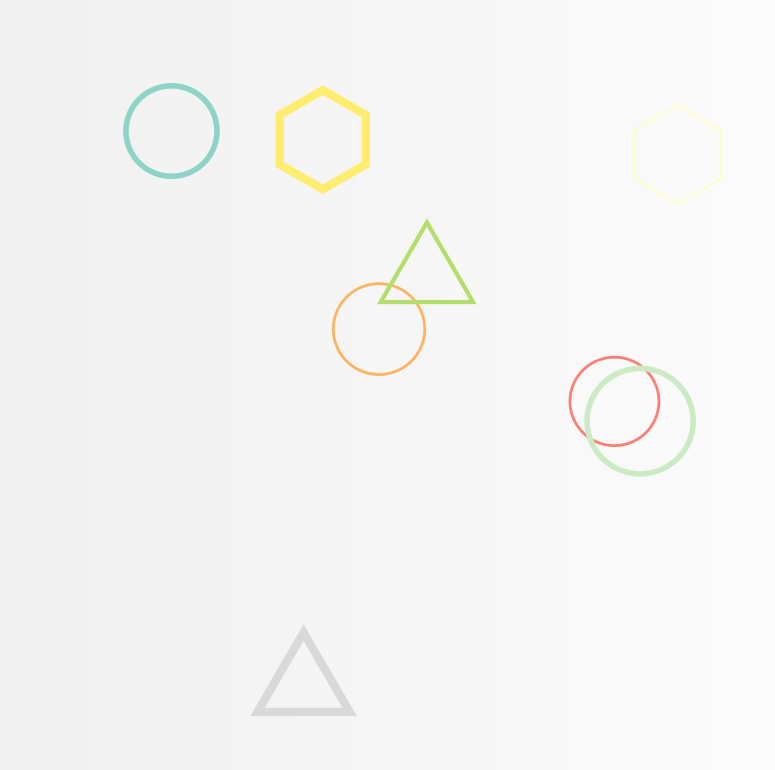[{"shape": "circle", "thickness": 2, "radius": 0.29, "center": [0.221, 0.83]}, {"shape": "hexagon", "thickness": 0.5, "radius": 0.32, "center": [0.874, 0.799]}, {"shape": "circle", "thickness": 1, "radius": 0.29, "center": [0.793, 0.479]}, {"shape": "circle", "thickness": 1, "radius": 0.3, "center": [0.489, 0.573]}, {"shape": "triangle", "thickness": 1.5, "radius": 0.34, "center": [0.551, 0.642]}, {"shape": "triangle", "thickness": 3, "radius": 0.34, "center": [0.392, 0.11]}, {"shape": "circle", "thickness": 2, "radius": 0.34, "center": [0.826, 0.453]}, {"shape": "hexagon", "thickness": 3, "radius": 0.32, "center": [0.416, 0.819]}]